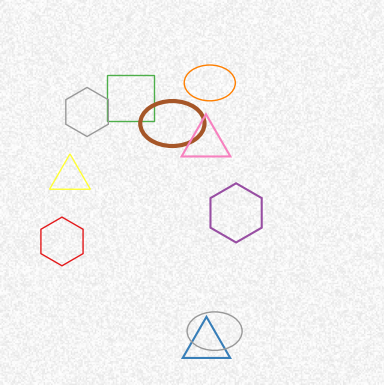[{"shape": "hexagon", "thickness": 1, "radius": 0.32, "center": [0.161, 0.373]}, {"shape": "triangle", "thickness": 1.5, "radius": 0.36, "center": [0.536, 0.106]}, {"shape": "square", "thickness": 1, "radius": 0.3, "center": [0.339, 0.746]}, {"shape": "hexagon", "thickness": 1.5, "radius": 0.38, "center": [0.613, 0.447]}, {"shape": "oval", "thickness": 1, "radius": 0.33, "center": [0.545, 0.785]}, {"shape": "triangle", "thickness": 1, "radius": 0.31, "center": [0.182, 0.539]}, {"shape": "oval", "thickness": 3, "radius": 0.42, "center": [0.448, 0.679]}, {"shape": "triangle", "thickness": 1.5, "radius": 0.37, "center": [0.535, 0.63]}, {"shape": "oval", "thickness": 1, "radius": 0.36, "center": [0.557, 0.14]}, {"shape": "hexagon", "thickness": 1, "radius": 0.32, "center": [0.226, 0.709]}]